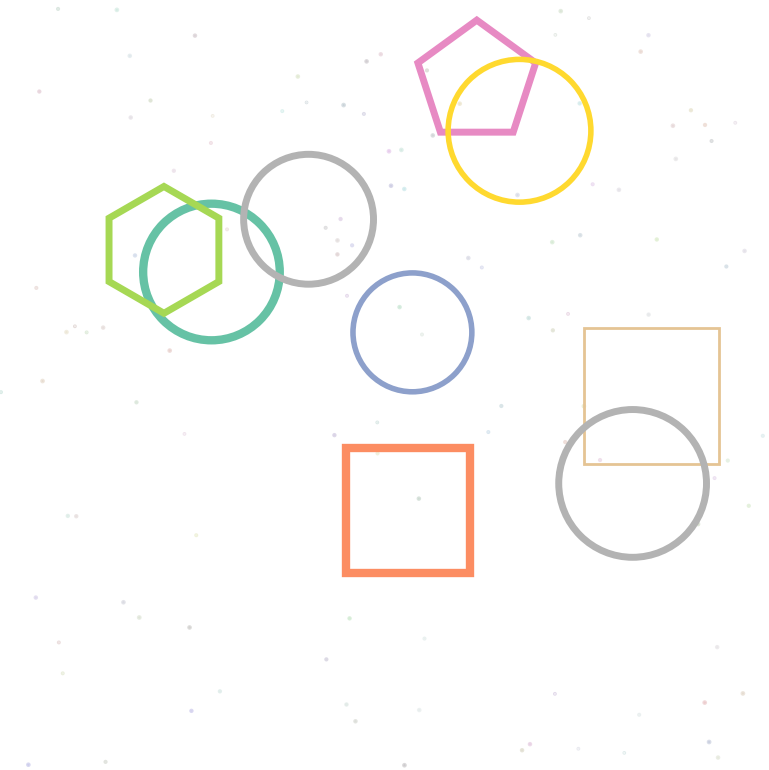[{"shape": "circle", "thickness": 3, "radius": 0.44, "center": [0.275, 0.647]}, {"shape": "square", "thickness": 3, "radius": 0.4, "center": [0.53, 0.337]}, {"shape": "circle", "thickness": 2, "radius": 0.39, "center": [0.536, 0.568]}, {"shape": "pentagon", "thickness": 2.5, "radius": 0.4, "center": [0.619, 0.893]}, {"shape": "hexagon", "thickness": 2.5, "radius": 0.41, "center": [0.213, 0.675]}, {"shape": "circle", "thickness": 2, "radius": 0.46, "center": [0.675, 0.83]}, {"shape": "square", "thickness": 1, "radius": 0.44, "center": [0.846, 0.486]}, {"shape": "circle", "thickness": 2.5, "radius": 0.48, "center": [0.822, 0.372]}, {"shape": "circle", "thickness": 2.5, "radius": 0.42, "center": [0.401, 0.715]}]